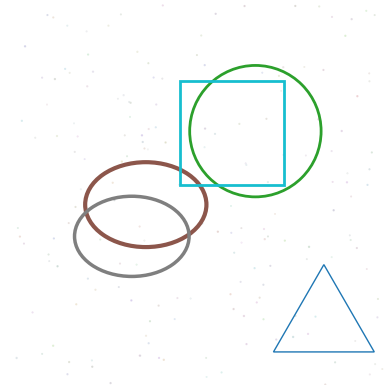[{"shape": "triangle", "thickness": 1, "radius": 0.76, "center": [0.841, 0.161]}, {"shape": "circle", "thickness": 2, "radius": 0.85, "center": [0.663, 0.659]}, {"shape": "oval", "thickness": 3, "radius": 0.79, "center": [0.379, 0.468]}, {"shape": "oval", "thickness": 2.5, "radius": 0.74, "center": [0.342, 0.386]}, {"shape": "square", "thickness": 2, "radius": 0.67, "center": [0.602, 0.654]}]